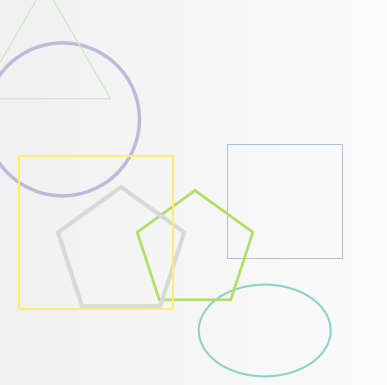[{"shape": "oval", "thickness": 1.5, "radius": 0.85, "center": [0.683, 0.142]}, {"shape": "circle", "thickness": 2.5, "radius": 0.99, "center": [0.161, 0.69]}, {"shape": "square", "thickness": 0.5, "radius": 0.74, "center": [0.734, 0.477]}, {"shape": "pentagon", "thickness": 2, "radius": 0.78, "center": [0.503, 0.348]}, {"shape": "pentagon", "thickness": 3, "radius": 0.86, "center": [0.312, 0.343]}, {"shape": "triangle", "thickness": 1, "radius": 0.98, "center": [0.116, 0.842]}, {"shape": "square", "thickness": 1.5, "radius": 0.99, "center": [0.248, 0.397]}]